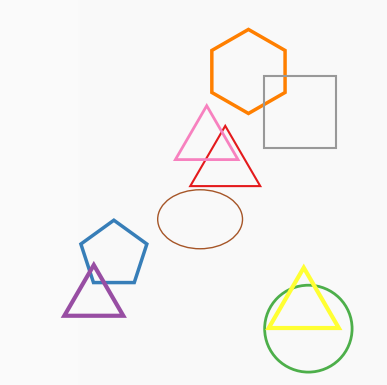[{"shape": "triangle", "thickness": 1.5, "radius": 0.52, "center": [0.581, 0.569]}, {"shape": "pentagon", "thickness": 2.5, "radius": 0.45, "center": [0.294, 0.338]}, {"shape": "circle", "thickness": 2, "radius": 0.56, "center": [0.796, 0.146]}, {"shape": "triangle", "thickness": 3, "radius": 0.44, "center": [0.242, 0.224]}, {"shape": "hexagon", "thickness": 2.5, "radius": 0.55, "center": [0.641, 0.814]}, {"shape": "triangle", "thickness": 3, "radius": 0.52, "center": [0.784, 0.2]}, {"shape": "oval", "thickness": 1, "radius": 0.55, "center": [0.516, 0.43]}, {"shape": "triangle", "thickness": 2, "radius": 0.47, "center": [0.533, 0.632]}, {"shape": "square", "thickness": 1.5, "radius": 0.46, "center": [0.774, 0.709]}]